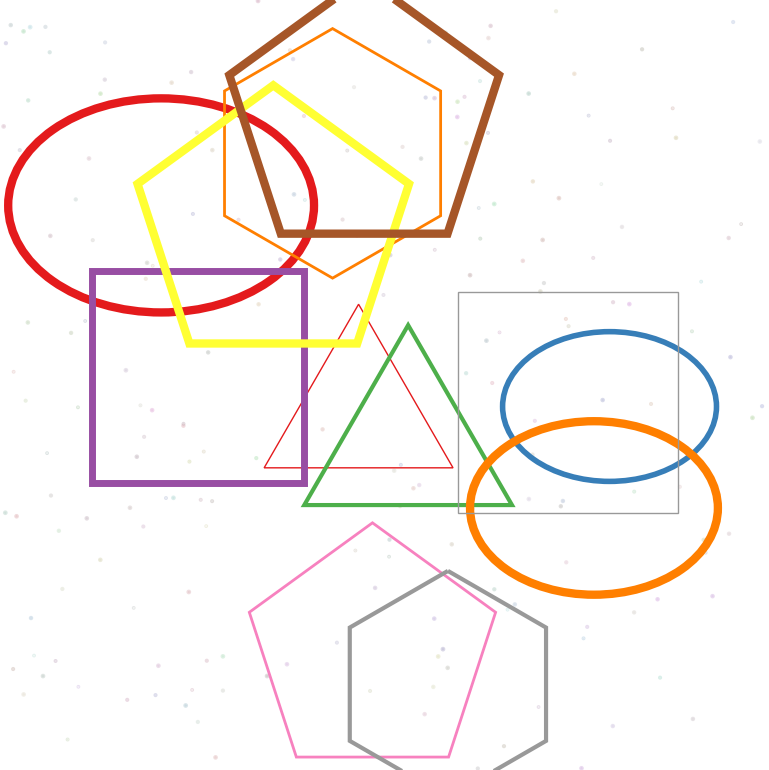[{"shape": "oval", "thickness": 3, "radius": 0.99, "center": [0.209, 0.733]}, {"shape": "triangle", "thickness": 0.5, "radius": 0.71, "center": [0.466, 0.463]}, {"shape": "oval", "thickness": 2, "radius": 0.69, "center": [0.792, 0.472]}, {"shape": "triangle", "thickness": 1.5, "radius": 0.78, "center": [0.53, 0.422]}, {"shape": "square", "thickness": 2.5, "radius": 0.69, "center": [0.257, 0.51]}, {"shape": "hexagon", "thickness": 1, "radius": 0.81, "center": [0.432, 0.801]}, {"shape": "oval", "thickness": 3, "radius": 0.8, "center": [0.771, 0.34]}, {"shape": "pentagon", "thickness": 3, "radius": 0.93, "center": [0.355, 0.704]}, {"shape": "pentagon", "thickness": 3, "radius": 0.92, "center": [0.473, 0.846]}, {"shape": "pentagon", "thickness": 1, "radius": 0.84, "center": [0.484, 0.153]}, {"shape": "square", "thickness": 0.5, "radius": 0.72, "center": [0.737, 0.477]}, {"shape": "hexagon", "thickness": 1.5, "radius": 0.74, "center": [0.582, 0.111]}]